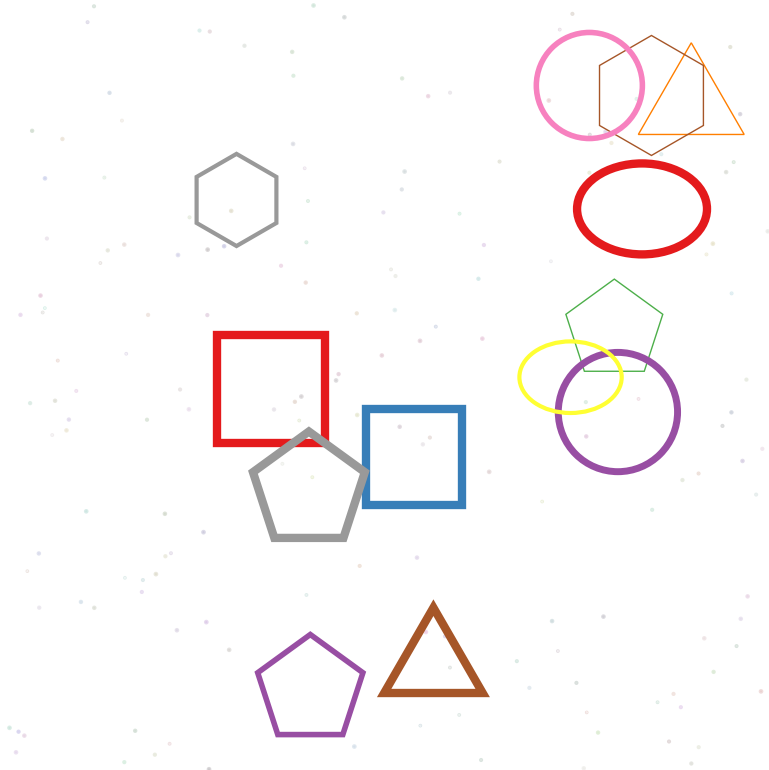[{"shape": "square", "thickness": 3, "radius": 0.35, "center": [0.352, 0.495]}, {"shape": "oval", "thickness": 3, "radius": 0.42, "center": [0.834, 0.729]}, {"shape": "square", "thickness": 3, "radius": 0.31, "center": [0.538, 0.406]}, {"shape": "pentagon", "thickness": 0.5, "radius": 0.33, "center": [0.798, 0.571]}, {"shape": "pentagon", "thickness": 2, "radius": 0.36, "center": [0.403, 0.104]}, {"shape": "circle", "thickness": 2.5, "radius": 0.39, "center": [0.802, 0.465]}, {"shape": "triangle", "thickness": 0.5, "radius": 0.4, "center": [0.898, 0.865]}, {"shape": "oval", "thickness": 1.5, "radius": 0.33, "center": [0.741, 0.51]}, {"shape": "triangle", "thickness": 3, "radius": 0.37, "center": [0.563, 0.137]}, {"shape": "hexagon", "thickness": 0.5, "radius": 0.39, "center": [0.846, 0.876]}, {"shape": "circle", "thickness": 2, "radius": 0.34, "center": [0.765, 0.889]}, {"shape": "hexagon", "thickness": 1.5, "radius": 0.3, "center": [0.307, 0.74]}, {"shape": "pentagon", "thickness": 3, "radius": 0.38, "center": [0.401, 0.363]}]